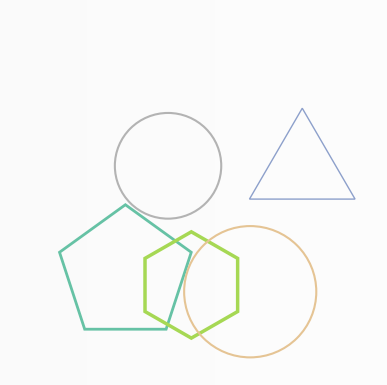[{"shape": "pentagon", "thickness": 2, "radius": 0.89, "center": [0.324, 0.289]}, {"shape": "triangle", "thickness": 1, "radius": 0.79, "center": [0.78, 0.562]}, {"shape": "hexagon", "thickness": 2.5, "radius": 0.69, "center": [0.494, 0.26]}, {"shape": "circle", "thickness": 1.5, "radius": 0.85, "center": [0.646, 0.242]}, {"shape": "circle", "thickness": 1.5, "radius": 0.69, "center": [0.434, 0.569]}]